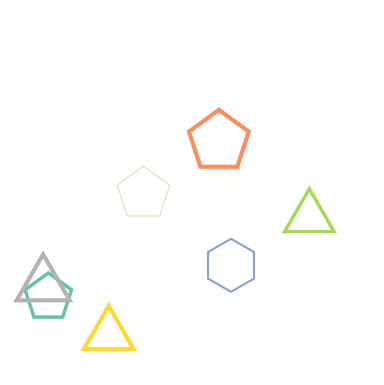[{"shape": "pentagon", "thickness": 2.5, "radius": 0.32, "center": [0.126, 0.228]}, {"shape": "pentagon", "thickness": 3, "radius": 0.41, "center": [0.568, 0.633]}, {"shape": "hexagon", "thickness": 1.5, "radius": 0.34, "center": [0.6, 0.311]}, {"shape": "triangle", "thickness": 2.5, "radius": 0.37, "center": [0.804, 0.436]}, {"shape": "triangle", "thickness": 3, "radius": 0.37, "center": [0.282, 0.131]}, {"shape": "pentagon", "thickness": 0.5, "radius": 0.36, "center": [0.373, 0.497]}, {"shape": "triangle", "thickness": 3, "radius": 0.4, "center": [0.112, 0.26]}]